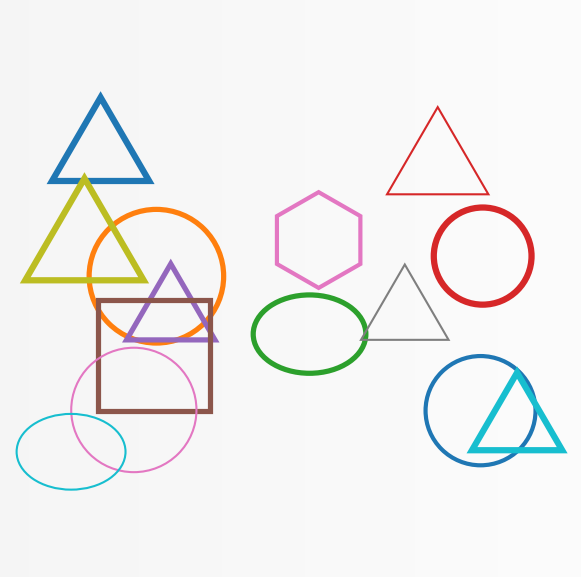[{"shape": "triangle", "thickness": 3, "radius": 0.48, "center": [0.173, 0.734]}, {"shape": "circle", "thickness": 2, "radius": 0.47, "center": [0.827, 0.288]}, {"shape": "circle", "thickness": 2.5, "radius": 0.58, "center": [0.269, 0.521]}, {"shape": "oval", "thickness": 2.5, "radius": 0.48, "center": [0.533, 0.421]}, {"shape": "circle", "thickness": 3, "radius": 0.42, "center": [0.83, 0.556]}, {"shape": "triangle", "thickness": 1, "radius": 0.5, "center": [0.753, 0.713]}, {"shape": "triangle", "thickness": 2.5, "radius": 0.44, "center": [0.294, 0.454]}, {"shape": "square", "thickness": 2.5, "radius": 0.48, "center": [0.265, 0.383]}, {"shape": "circle", "thickness": 1, "radius": 0.54, "center": [0.23, 0.289]}, {"shape": "hexagon", "thickness": 2, "radius": 0.41, "center": [0.548, 0.583]}, {"shape": "triangle", "thickness": 1, "radius": 0.43, "center": [0.696, 0.454]}, {"shape": "triangle", "thickness": 3, "radius": 0.59, "center": [0.145, 0.573]}, {"shape": "oval", "thickness": 1, "radius": 0.47, "center": [0.122, 0.217]}, {"shape": "triangle", "thickness": 3, "radius": 0.45, "center": [0.89, 0.264]}]